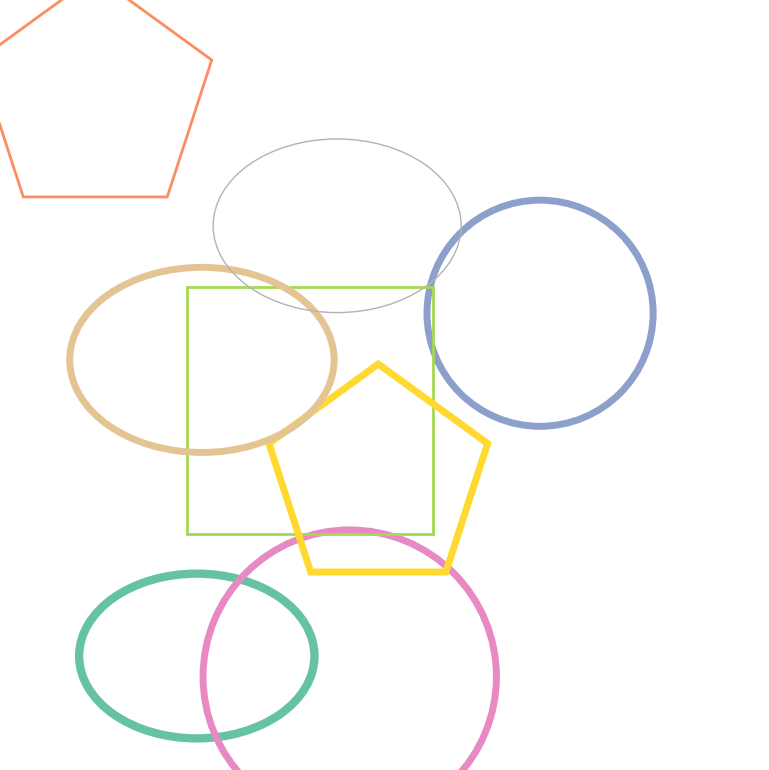[{"shape": "oval", "thickness": 3, "radius": 0.76, "center": [0.256, 0.148]}, {"shape": "pentagon", "thickness": 1, "radius": 0.8, "center": [0.124, 0.873]}, {"shape": "circle", "thickness": 2.5, "radius": 0.73, "center": [0.701, 0.593]}, {"shape": "circle", "thickness": 2.5, "radius": 0.95, "center": [0.454, 0.121]}, {"shape": "square", "thickness": 1, "radius": 0.8, "center": [0.402, 0.467]}, {"shape": "pentagon", "thickness": 2.5, "radius": 0.75, "center": [0.491, 0.378]}, {"shape": "oval", "thickness": 2.5, "radius": 0.86, "center": [0.262, 0.533]}, {"shape": "oval", "thickness": 0.5, "radius": 0.81, "center": [0.438, 0.707]}]